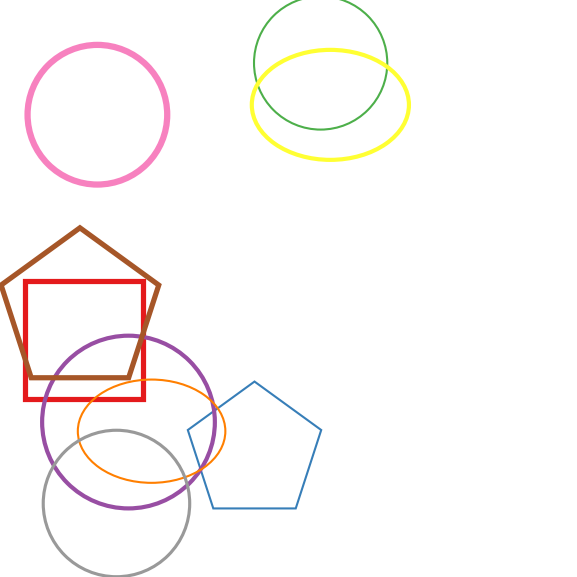[{"shape": "square", "thickness": 2.5, "radius": 0.51, "center": [0.146, 0.41]}, {"shape": "pentagon", "thickness": 1, "radius": 0.61, "center": [0.441, 0.217]}, {"shape": "circle", "thickness": 1, "radius": 0.58, "center": [0.555, 0.89]}, {"shape": "circle", "thickness": 2, "radius": 0.75, "center": [0.223, 0.268]}, {"shape": "oval", "thickness": 1, "radius": 0.64, "center": [0.262, 0.252]}, {"shape": "oval", "thickness": 2, "radius": 0.68, "center": [0.572, 0.818]}, {"shape": "pentagon", "thickness": 2.5, "radius": 0.72, "center": [0.138, 0.461]}, {"shape": "circle", "thickness": 3, "radius": 0.6, "center": [0.169, 0.8]}, {"shape": "circle", "thickness": 1.5, "radius": 0.63, "center": [0.202, 0.127]}]